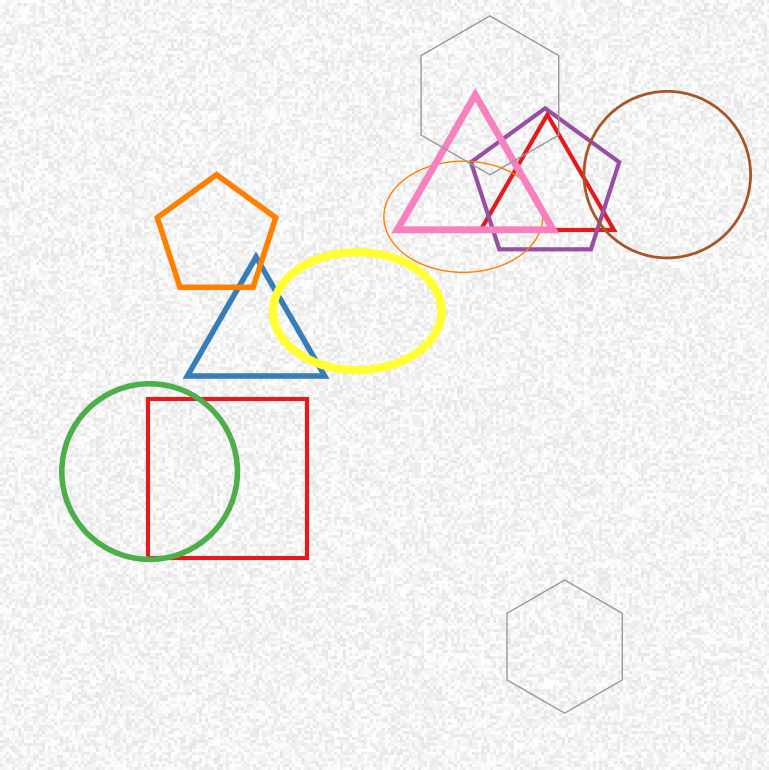[{"shape": "square", "thickness": 1.5, "radius": 0.51, "center": [0.295, 0.379]}, {"shape": "triangle", "thickness": 1.5, "radius": 0.5, "center": [0.711, 0.751]}, {"shape": "triangle", "thickness": 2, "radius": 0.51, "center": [0.332, 0.563]}, {"shape": "circle", "thickness": 2, "radius": 0.57, "center": [0.194, 0.388]}, {"shape": "pentagon", "thickness": 1.5, "radius": 0.51, "center": [0.708, 0.758]}, {"shape": "oval", "thickness": 0.5, "radius": 0.52, "center": [0.602, 0.719]}, {"shape": "pentagon", "thickness": 2, "radius": 0.4, "center": [0.281, 0.692]}, {"shape": "oval", "thickness": 3, "radius": 0.55, "center": [0.464, 0.596]}, {"shape": "circle", "thickness": 1, "radius": 0.54, "center": [0.867, 0.773]}, {"shape": "triangle", "thickness": 2.5, "radius": 0.58, "center": [0.617, 0.76]}, {"shape": "hexagon", "thickness": 0.5, "radius": 0.43, "center": [0.733, 0.16]}, {"shape": "hexagon", "thickness": 0.5, "radius": 0.52, "center": [0.636, 0.876]}]